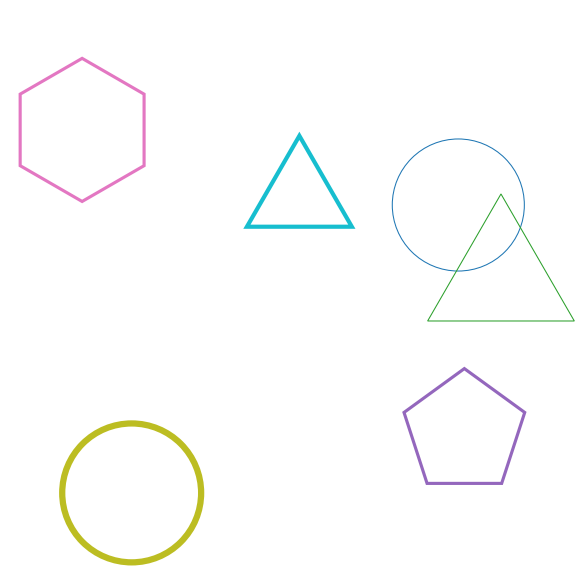[{"shape": "circle", "thickness": 0.5, "radius": 0.57, "center": [0.794, 0.644]}, {"shape": "triangle", "thickness": 0.5, "radius": 0.73, "center": [0.867, 0.517]}, {"shape": "pentagon", "thickness": 1.5, "radius": 0.55, "center": [0.804, 0.251]}, {"shape": "hexagon", "thickness": 1.5, "radius": 0.62, "center": [0.142, 0.774]}, {"shape": "circle", "thickness": 3, "radius": 0.6, "center": [0.228, 0.146]}, {"shape": "triangle", "thickness": 2, "radius": 0.52, "center": [0.518, 0.659]}]